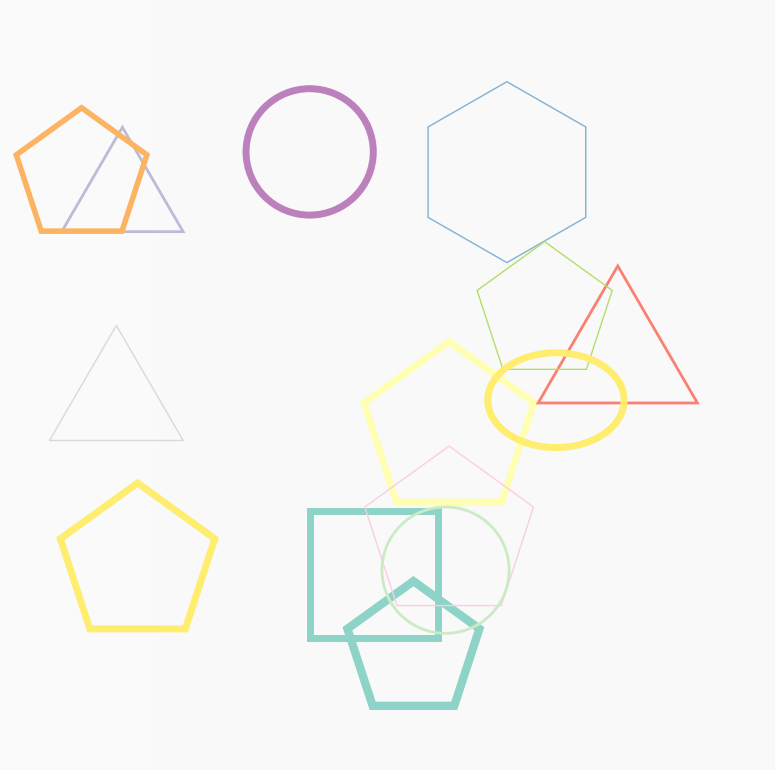[{"shape": "square", "thickness": 2.5, "radius": 0.41, "center": [0.483, 0.254]}, {"shape": "pentagon", "thickness": 3, "radius": 0.45, "center": [0.533, 0.156]}, {"shape": "pentagon", "thickness": 2.5, "radius": 0.58, "center": [0.579, 0.441]}, {"shape": "triangle", "thickness": 1, "radius": 0.45, "center": [0.158, 0.744]}, {"shape": "triangle", "thickness": 1, "radius": 0.59, "center": [0.797, 0.536]}, {"shape": "hexagon", "thickness": 0.5, "radius": 0.59, "center": [0.654, 0.776]}, {"shape": "pentagon", "thickness": 2, "radius": 0.44, "center": [0.105, 0.771]}, {"shape": "pentagon", "thickness": 0.5, "radius": 0.46, "center": [0.703, 0.595]}, {"shape": "pentagon", "thickness": 0.5, "radius": 0.57, "center": [0.58, 0.306]}, {"shape": "triangle", "thickness": 0.5, "radius": 0.5, "center": [0.15, 0.478]}, {"shape": "circle", "thickness": 2.5, "radius": 0.41, "center": [0.4, 0.803]}, {"shape": "circle", "thickness": 1, "radius": 0.41, "center": [0.575, 0.26]}, {"shape": "oval", "thickness": 2.5, "radius": 0.44, "center": [0.717, 0.48]}, {"shape": "pentagon", "thickness": 2.5, "radius": 0.52, "center": [0.178, 0.268]}]